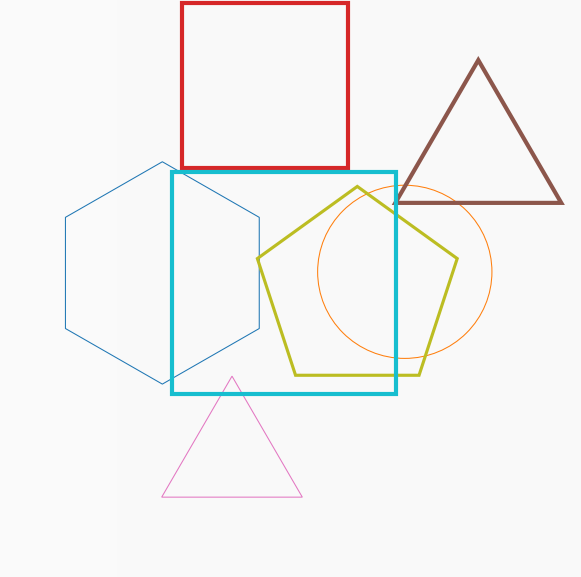[{"shape": "hexagon", "thickness": 0.5, "radius": 0.96, "center": [0.279, 0.527]}, {"shape": "circle", "thickness": 0.5, "radius": 0.75, "center": [0.696, 0.528]}, {"shape": "square", "thickness": 2, "radius": 0.72, "center": [0.456, 0.851]}, {"shape": "triangle", "thickness": 2, "radius": 0.82, "center": [0.823, 0.73]}, {"shape": "triangle", "thickness": 0.5, "radius": 0.7, "center": [0.399, 0.208]}, {"shape": "pentagon", "thickness": 1.5, "radius": 0.9, "center": [0.615, 0.496]}, {"shape": "square", "thickness": 2, "radius": 0.96, "center": [0.488, 0.509]}]